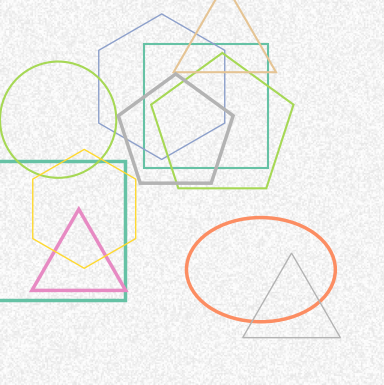[{"shape": "square", "thickness": 2.5, "radius": 0.9, "center": [0.145, 0.401]}, {"shape": "square", "thickness": 1.5, "radius": 0.81, "center": [0.535, 0.724]}, {"shape": "oval", "thickness": 2.5, "radius": 0.97, "center": [0.678, 0.3]}, {"shape": "hexagon", "thickness": 1, "radius": 0.94, "center": [0.42, 0.775]}, {"shape": "triangle", "thickness": 2.5, "radius": 0.7, "center": [0.205, 0.316]}, {"shape": "circle", "thickness": 1.5, "radius": 0.76, "center": [0.151, 0.689]}, {"shape": "pentagon", "thickness": 1.5, "radius": 0.97, "center": [0.577, 0.668]}, {"shape": "hexagon", "thickness": 1, "radius": 0.77, "center": [0.219, 0.458]}, {"shape": "triangle", "thickness": 1.5, "radius": 0.77, "center": [0.584, 0.889]}, {"shape": "triangle", "thickness": 1, "radius": 0.73, "center": [0.757, 0.196]}, {"shape": "pentagon", "thickness": 2.5, "radius": 0.78, "center": [0.456, 0.651]}]